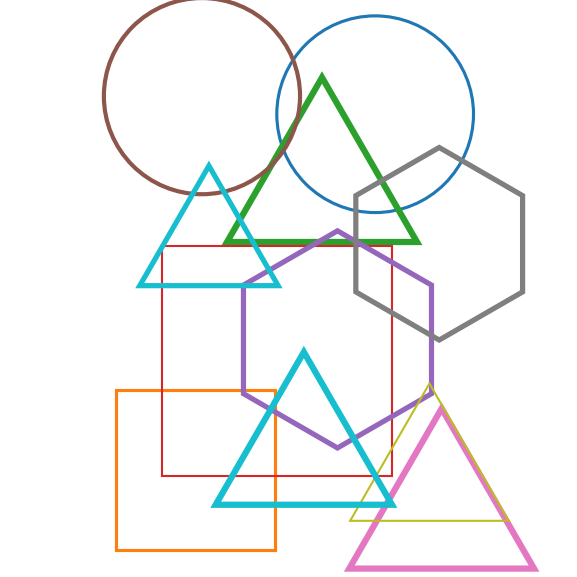[{"shape": "circle", "thickness": 1.5, "radius": 0.85, "center": [0.65, 0.801]}, {"shape": "square", "thickness": 1.5, "radius": 0.69, "center": [0.338, 0.185]}, {"shape": "triangle", "thickness": 3, "radius": 0.95, "center": [0.558, 0.675]}, {"shape": "square", "thickness": 1, "radius": 1.0, "center": [0.48, 0.374]}, {"shape": "hexagon", "thickness": 2.5, "radius": 0.94, "center": [0.584, 0.411]}, {"shape": "circle", "thickness": 2, "radius": 0.85, "center": [0.35, 0.833]}, {"shape": "triangle", "thickness": 3, "radius": 0.92, "center": [0.765, 0.107]}, {"shape": "hexagon", "thickness": 2.5, "radius": 0.83, "center": [0.761, 0.577]}, {"shape": "triangle", "thickness": 1, "radius": 0.79, "center": [0.744, 0.177]}, {"shape": "triangle", "thickness": 3, "radius": 0.88, "center": [0.526, 0.213]}, {"shape": "triangle", "thickness": 2.5, "radius": 0.69, "center": [0.362, 0.574]}]